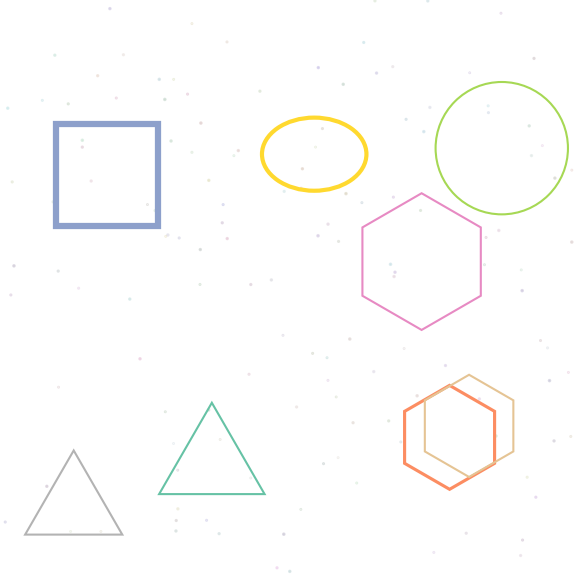[{"shape": "triangle", "thickness": 1, "radius": 0.53, "center": [0.367, 0.196]}, {"shape": "hexagon", "thickness": 1.5, "radius": 0.45, "center": [0.779, 0.242]}, {"shape": "square", "thickness": 3, "radius": 0.44, "center": [0.185, 0.696]}, {"shape": "hexagon", "thickness": 1, "radius": 0.59, "center": [0.73, 0.546]}, {"shape": "circle", "thickness": 1, "radius": 0.57, "center": [0.869, 0.743]}, {"shape": "oval", "thickness": 2, "radius": 0.45, "center": [0.544, 0.732]}, {"shape": "hexagon", "thickness": 1, "radius": 0.44, "center": [0.812, 0.262]}, {"shape": "triangle", "thickness": 1, "radius": 0.49, "center": [0.128, 0.122]}]